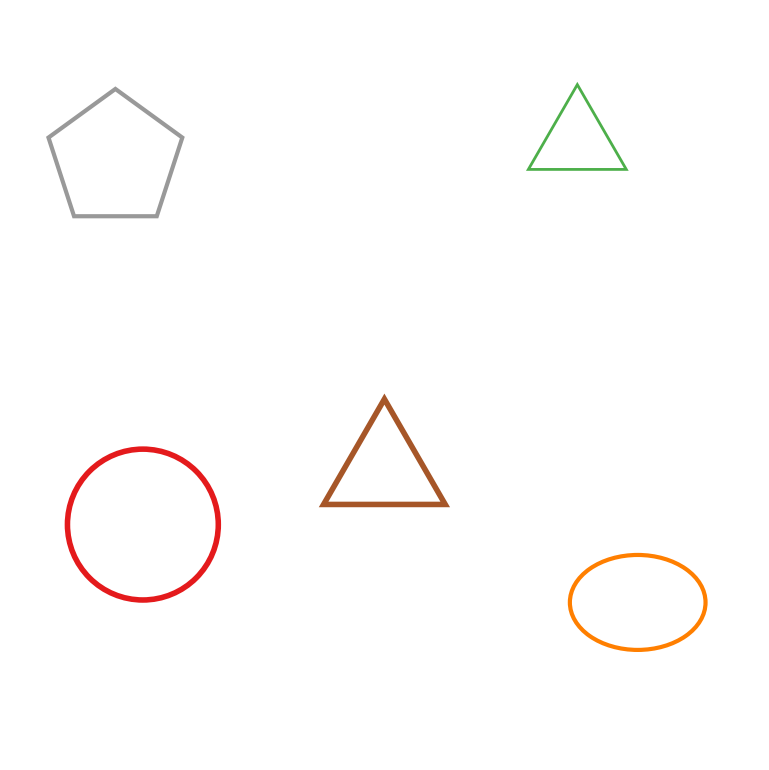[{"shape": "circle", "thickness": 2, "radius": 0.49, "center": [0.186, 0.319]}, {"shape": "triangle", "thickness": 1, "radius": 0.37, "center": [0.75, 0.817]}, {"shape": "oval", "thickness": 1.5, "radius": 0.44, "center": [0.828, 0.218]}, {"shape": "triangle", "thickness": 2, "radius": 0.46, "center": [0.499, 0.39]}, {"shape": "pentagon", "thickness": 1.5, "radius": 0.46, "center": [0.15, 0.793]}]